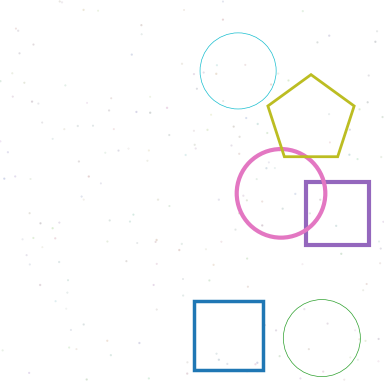[{"shape": "square", "thickness": 2.5, "radius": 0.45, "center": [0.593, 0.128]}, {"shape": "circle", "thickness": 0.5, "radius": 0.5, "center": [0.836, 0.122]}, {"shape": "square", "thickness": 3, "radius": 0.41, "center": [0.877, 0.445]}, {"shape": "circle", "thickness": 3, "radius": 0.58, "center": [0.73, 0.498]}, {"shape": "pentagon", "thickness": 2, "radius": 0.59, "center": [0.808, 0.688]}, {"shape": "circle", "thickness": 0.5, "radius": 0.49, "center": [0.618, 0.816]}]